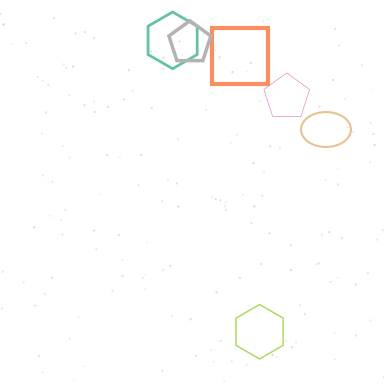[{"shape": "hexagon", "thickness": 2, "radius": 0.37, "center": [0.448, 0.895]}, {"shape": "square", "thickness": 3, "radius": 0.37, "center": [0.623, 0.854]}, {"shape": "pentagon", "thickness": 0.5, "radius": 0.31, "center": [0.745, 0.748]}, {"shape": "hexagon", "thickness": 1, "radius": 0.35, "center": [0.674, 0.138]}, {"shape": "oval", "thickness": 1.5, "radius": 0.32, "center": [0.847, 0.664]}, {"shape": "pentagon", "thickness": 2.5, "radius": 0.29, "center": [0.493, 0.889]}]